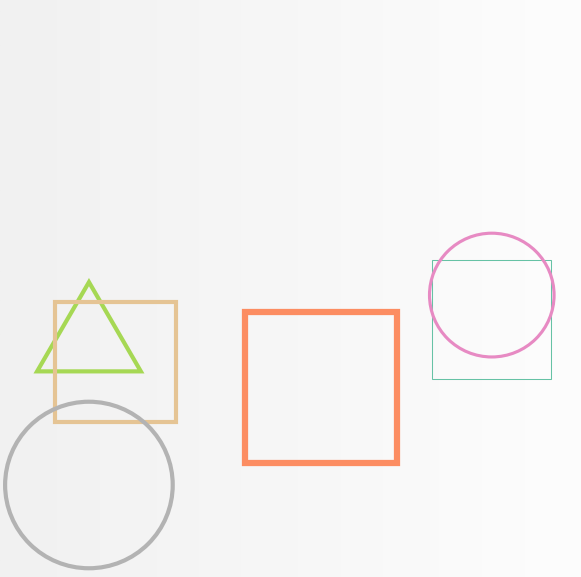[{"shape": "square", "thickness": 0.5, "radius": 0.51, "center": [0.846, 0.446]}, {"shape": "square", "thickness": 3, "radius": 0.65, "center": [0.552, 0.329]}, {"shape": "circle", "thickness": 1.5, "radius": 0.54, "center": [0.846, 0.488]}, {"shape": "triangle", "thickness": 2, "radius": 0.52, "center": [0.153, 0.408]}, {"shape": "square", "thickness": 2, "radius": 0.52, "center": [0.199, 0.373]}, {"shape": "circle", "thickness": 2, "radius": 0.72, "center": [0.153, 0.159]}]